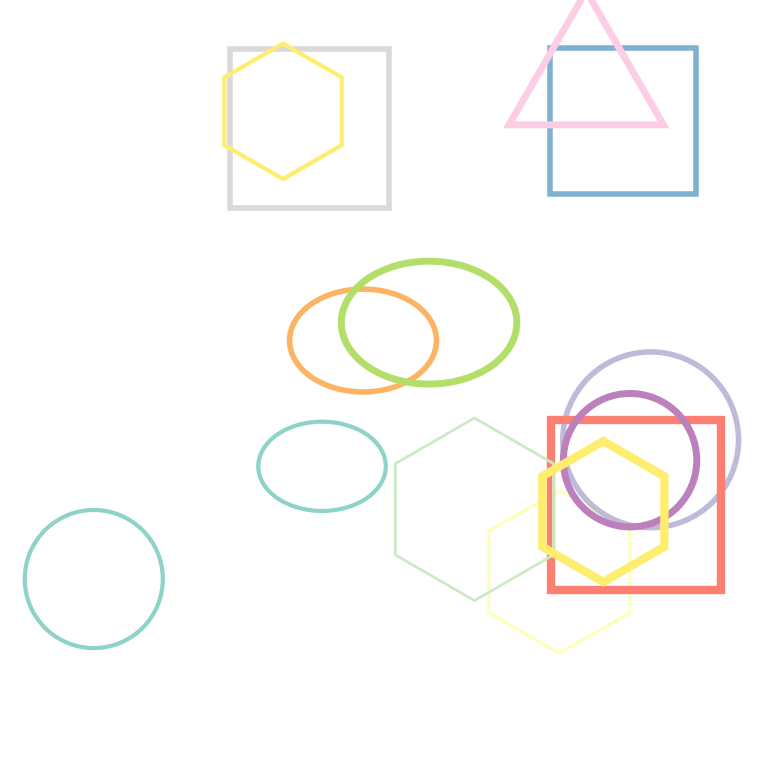[{"shape": "oval", "thickness": 1.5, "radius": 0.41, "center": [0.418, 0.394]}, {"shape": "circle", "thickness": 1.5, "radius": 0.45, "center": [0.122, 0.248]}, {"shape": "hexagon", "thickness": 1, "radius": 0.53, "center": [0.726, 0.257]}, {"shape": "circle", "thickness": 2, "radius": 0.57, "center": [0.845, 0.429]}, {"shape": "square", "thickness": 3, "radius": 0.55, "center": [0.826, 0.344]}, {"shape": "square", "thickness": 2, "radius": 0.47, "center": [0.809, 0.842]}, {"shape": "oval", "thickness": 2, "radius": 0.48, "center": [0.471, 0.558]}, {"shape": "oval", "thickness": 2.5, "radius": 0.57, "center": [0.557, 0.581]}, {"shape": "triangle", "thickness": 2.5, "radius": 0.58, "center": [0.761, 0.896]}, {"shape": "square", "thickness": 2, "radius": 0.52, "center": [0.401, 0.833]}, {"shape": "circle", "thickness": 2.5, "radius": 0.43, "center": [0.818, 0.402]}, {"shape": "hexagon", "thickness": 1, "radius": 0.59, "center": [0.616, 0.339]}, {"shape": "hexagon", "thickness": 3, "radius": 0.46, "center": [0.784, 0.336]}, {"shape": "hexagon", "thickness": 1.5, "radius": 0.44, "center": [0.368, 0.856]}]